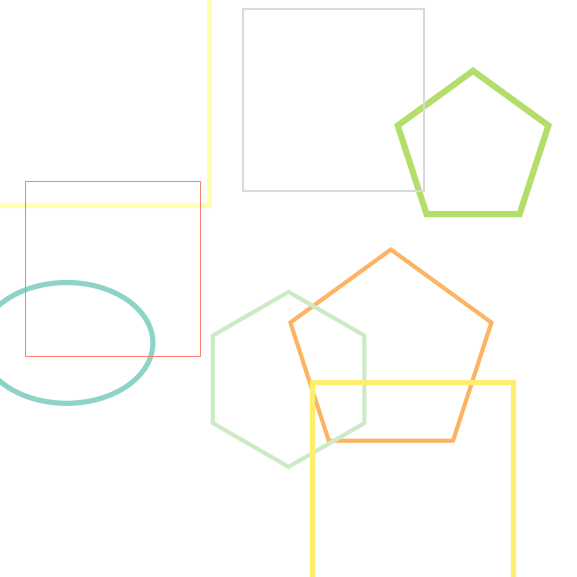[{"shape": "oval", "thickness": 2.5, "radius": 0.75, "center": [0.115, 0.405]}, {"shape": "square", "thickness": 2.5, "radius": 0.93, "center": [0.176, 0.831]}, {"shape": "square", "thickness": 0.5, "radius": 0.76, "center": [0.194, 0.534]}, {"shape": "pentagon", "thickness": 2, "radius": 0.92, "center": [0.677, 0.384]}, {"shape": "pentagon", "thickness": 3, "radius": 0.69, "center": [0.819, 0.739]}, {"shape": "square", "thickness": 1, "radius": 0.79, "center": [0.577, 0.826]}, {"shape": "hexagon", "thickness": 2, "radius": 0.76, "center": [0.5, 0.342]}, {"shape": "square", "thickness": 2.5, "radius": 0.87, "center": [0.715, 0.163]}]